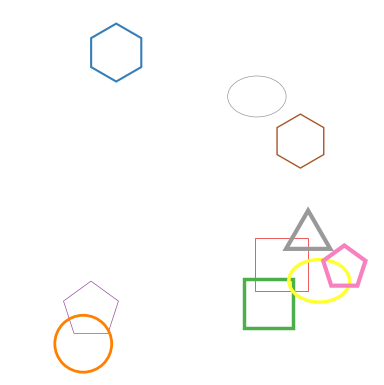[{"shape": "square", "thickness": 0.5, "radius": 0.34, "center": [0.731, 0.312]}, {"shape": "hexagon", "thickness": 1.5, "radius": 0.38, "center": [0.302, 0.863]}, {"shape": "square", "thickness": 2.5, "radius": 0.32, "center": [0.697, 0.212]}, {"shape": "pentagon", "thickness": 0.5, "radius": 0.38, "center": [0.236, 0.195]}, {"shape": "circle", "thickness": 2, "radius": 0.37, "center": [0.216, 0.107]}, {"shape": "oval", "thickness": 2.5, "radius": 0.39, "center": [0.829, 0.271]}, {"shape": "hexagon", "thickness": 1, "radius": 0.35, "center": [0.78, 0.634]}, {"shape": "pentagon", "thickness": 3, "radius": 0.29, "center": [0.894, 0.305]}, {"shape": "triangle", "thickness": 3, "radius": 0.33, "center": [0.8, 0.387]}, {"shape": "oval", "thickness": 0.5, "radius": 0.38, "center": [0.667, 0.749]}]